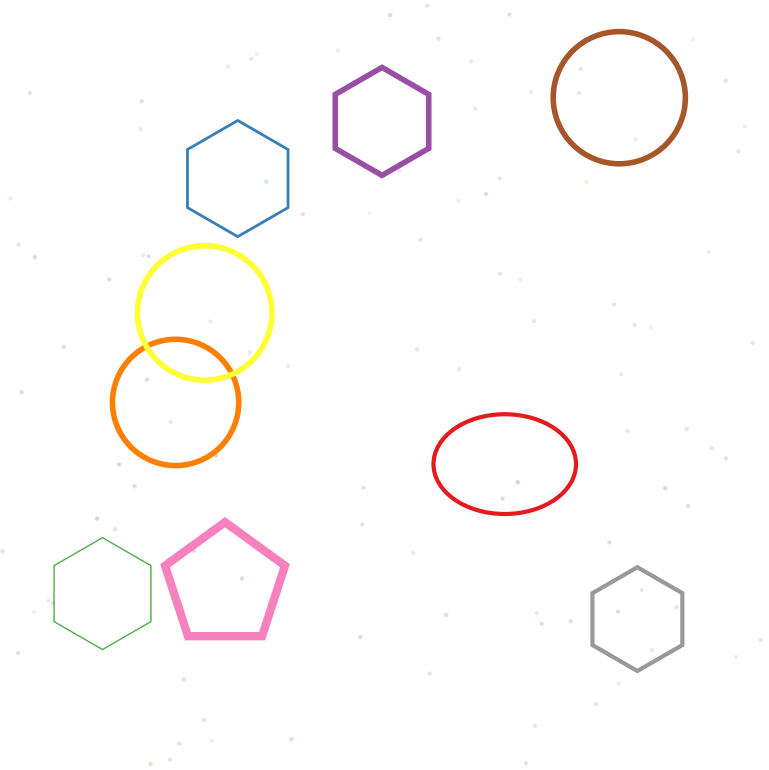[{"shape": "oval", "thickness": 1.5, "radius": 0.46, "center": [0.656, 0.397]}, {"shape": "hexagon", "thickness": 1, "radius": 0.38, "center": [0.309, 0.768]}, {"shape": "hexagon", "thickness": 0.5, "radius": 0.36, "center": [0.133, 0.229]}, {"shape": "hexagon", "thickness": 2, "radius": 0.35, "center": [0.496, 0.842]}, {"shape": "circle", "thickness": 2, "radius": 0.41, "center": [0.228, 0.477]}, {"shape": "circle", "thickness": 2, "radius": 0.44, "center": [0.266, 0.594]}, {"shape": "circle", "thickness": 2, "radius": 0.43, "center": [0.804, 0.873]}, {"shape": "pentagon", "thickness": 3, "radius": 0.41, "center": [0.292, 0.24]}, {"shape": "hexagon", "thickness": 1.5, "radius": 0.34, "center": [0.828, 0.196]}]